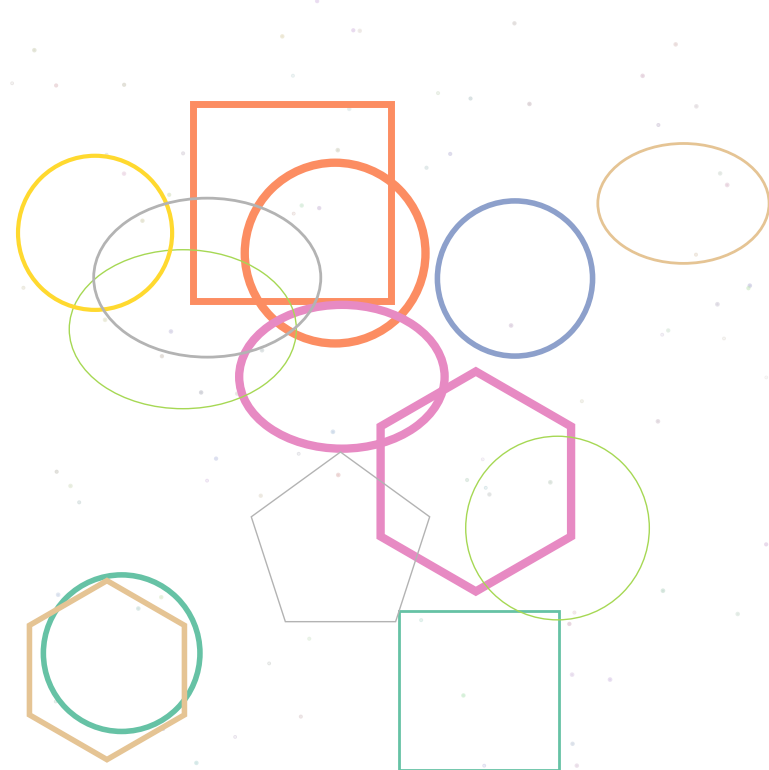[{"shape": "square", "thickness": 1, "radius": 0.52, "center": [0.622, 0.103]}, {"shape": "circle", "thickness": 2, "radius": 0.51, "center": [0.158, 0.152]}, {"shape": "square", "thickness": 2.5, "radius": 0.64, "center": [0.379, 0.737]}, {"shape": "circle", "thickness": 3, "radius": 0.59, "center": [0.435, 0.671]}, {"shape": "circle", "thickness": 2, "radius": 0.5, "center": [0.669, 0.638]}, {"shape": "hexagon", "thickness": 3, "radius": 0.71, "center": [0.618, 0.375]}, {"shape": "oval", "thickness": 3, "radius": 0.67, "center": [0.444, 0.511]}, {"shape": "oval", "thickness": 0.5, "radius": 0.74, "center": [0.237, 0.572]}, {"shape": "circle", "thickness": 0.5, "radius": 0.6, "center": [0.724, 0.314]}, {"shape": "circle", "thickness": 1.5, "radius": 0.5, "center": [0.123, 0.698]}, {"shape": "hexagon", "thickness": 2, "radius": 0.58, "center": [0.139, 0.13]}, {"shape": "oval", "thickness": 1, "radius": 0.56, "center": [0.888, 0.736]}, {"shape": "pentagon", "thickness": 0.5, "radius": 0.61, "center": [0.442, 0.291]}, {"shape": "oval", "thickness": 1, "radius": 0.74, "center": [0.269, 0.639]}]